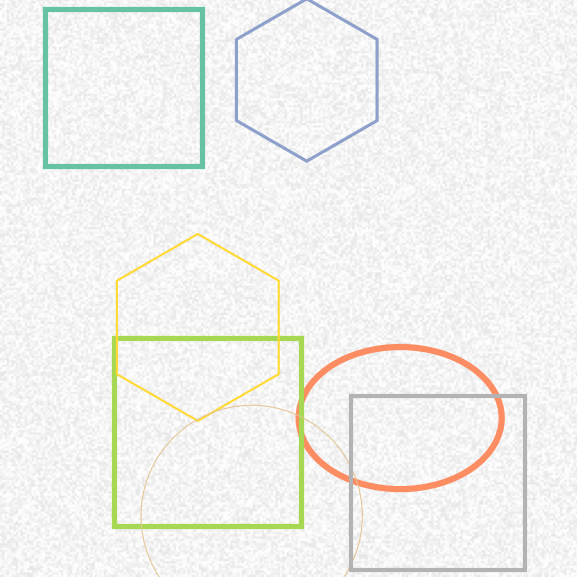[{"shape": "square", "thickness": 2.5, "radius": 0.68, "center": [0.215, 0.848]}, {"shape": "oval", "thickness": 3, "radius": 0.88, "center": [0.693, 0.275]}, {"shape": "hexagon", "thickness": 1.5, "radius": 0.7, "center": [0.531, 0.861]}, {"shape": "square", "thickness": 2.5, "radius": 0.81, "center": [0.359, 0.251]}, {"shape": "hexagon", "thickness": 1, "radius": 0.81, "center": [0.343, 0.432]}, {"shape": "circle", "thickness": 0.5, "radius": 0.96, "center": [0.436, 0.106]}, {"shape": "square", "thickness": 2, "radius": 0.75, "center": [0.758, 0.163]}]